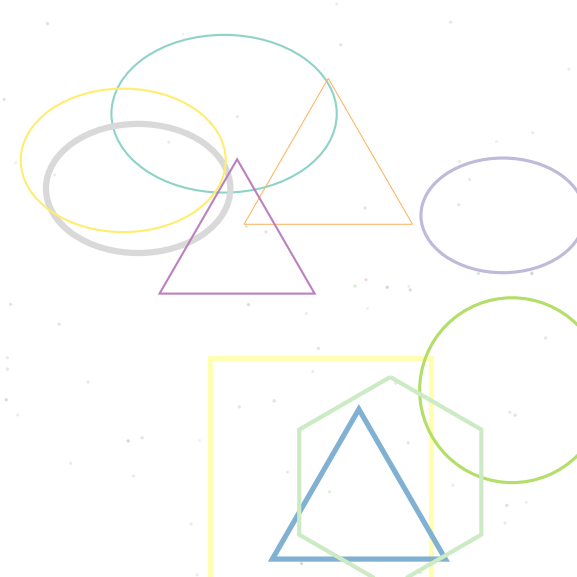[{"shape": "oval", "thickness": 1, "radius": 0.98, "center": [0.388, 0.802]}, {"shape": "square", "thickness": 2.5, "radius": 0.96, "center": [0.556, 0.188]}, {"shape": "oval", "thickness": 1.5, "radius": 0.71, "center": [0.871, 0.626]}, {"shape": "triangle", "thickness": 2.5, "radius": 0.87, "center": [0.621, 0.118]}, {"shape": "triangle", "thickness": 0.5, "radius": 0.84, "center": [0.568, 0.695]}, {"shape": "circle", "thickness": 1.5, "radius": 0.8, "center": [0.887, 0.323]}, {"shape": "oval", "thickness": 3, "radius": 0.8, "center": [0.239, 0.673]}, {"shape": "triangle", "thickness": 1, "radius": 0.78, "center": [0.411, 0.568]}, {"shape": "hexagon", "thickness": 2, "radius": 0.91, "center": [0.676, 0.164]}, {"shape": "oval", "thickness": 1, "radius": 0.89, "center": [0.213, 0.721]}]